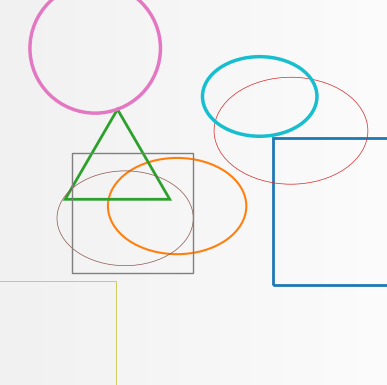[{"shape": "square", "thickness": 2, "radius": 0.95, "center": [0.896, 0.45]}, {"shape": "oval", "thickness": 1.5, "radius": 0.89, "center": [0.457, 0.465]}, {"shape": "triangle", "thickness": 2, "radius": 0.78, "center": [0.303, 0.56]}, {"shape": "oval", "thickness": 0.5, "radius": 0.99, "center": [0.751, 0.66]}, {"shape": "oval", "thickness": 0.5, "radius": 0.88, "center": [0.323, 0.433]}, {"shape": "circle", "thickness": 2.5, "radius": 0.84, "center": [0.246, 0.875]}, {"shape": "square", "thickness": 1, "radius": 0.78, "center": [0.342, 0.446]}, {"shape": "square", "thickness": 0.5, "radius": 0.77, "center": [0.146, 0.115]}, {"shape": "oval", "thickness": 2.5, "radius": 0.74, "center": [0.67, 0.749]}]